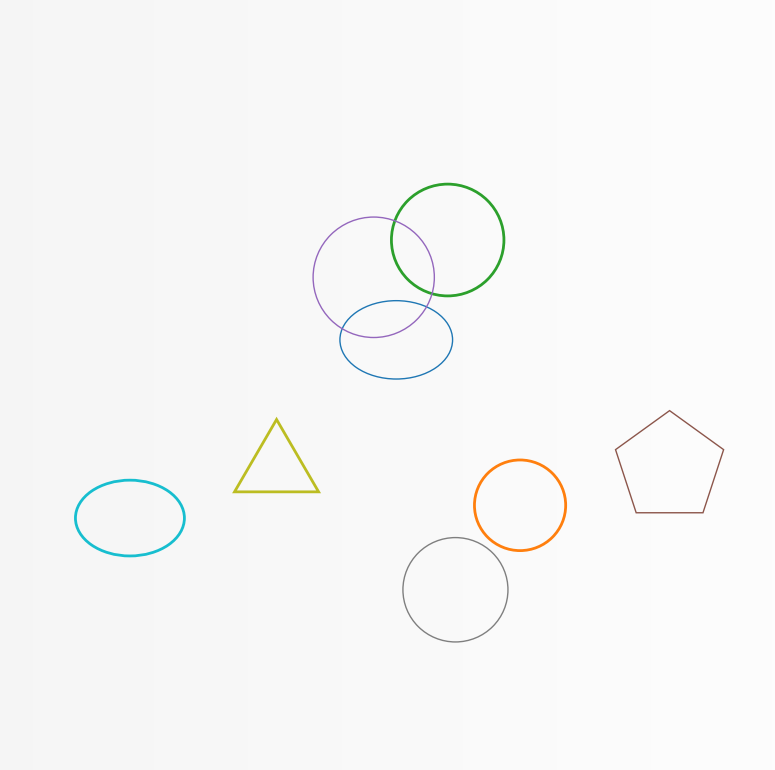[{"shape": "oval", "thickness": 0.5, "radius": 0.36, "center": [0.511, 0.559]}, {"shape": "circle", "thickness": 1, "radius": 0.29, "center": [0.671, 0.344]}, {"shape": "circle", "thickness": 1, "radius": 0.36, "center": [0.578, 0.688]}, {"shape": "circle", "thickness": 0.5, "radius": 0.39, "center": [0.482, 0.64]}, {"shape": "pentagon", "thickness": 0.5, "radius": 0.37, "center": [0.864, 0.393]}, {"shape": "circle", "thickness": 0.5, "radius": 0.34, "center": [0.588, 0.234]}, {"shape": "triangle", "thickness": 1, "radius": 0.31, "center": [0.357, 0.393]}, {"shape": "oval", "thickness": 1, "radius": 0.35, "center": [0.168, 0.327]}]